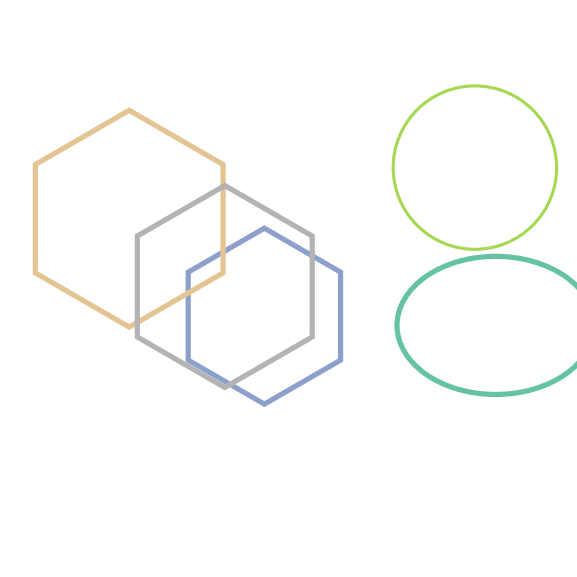[{"shape": "oval", "thickness": 2.5, "radius": 0.85, "center": [0.858, 0.436]}, {"shape": "hexagon", "thickness": 2.5, "radius": 0.76, "center": [0.458, 0.452]}, {"shape": "circle", "thickness": 1.5, "radius": 0.71, "center": [0.822, 0.709]}, {"shape": "hexagon", "thickness": 2.5, "radius": 0.94, "center": [0.224, 0.62]}, {"shape": "hexagon", "thickness": 2.5, "radius": 0.87, "center": [0.389, 0.503]}]